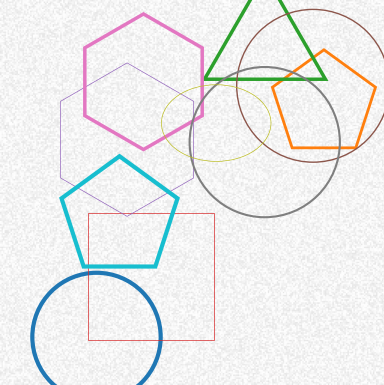[{"shape": "circle", "thickness": 3, "radius": 0.83, "center": [0.251, 0.125]}, {"shape": "pentagon", "thickness": 2, "radius": 0.7, "center": [0.841, 0.73]}, {"shape": "triangle", "thickness": 2.5, "radius": 0.91, "center": [0.688, 0.885]}, {"shape": "square", "thickness": 0.5, "radius": 0.82, "center": [0.392, 0.281]}, {"shape": "hexagon", "thickness": 0.5, "radius": 1.0, "center": [0.33, 0.637]}, {"shape": "circle", "thickness": 1, "radius": 0.99, "center": [0.813, 0.777]}, {"shape": "hexagon", "thickness": 2.5, "radius": 0.88, "center": [0.373, 0.788]}, {"shape": "circle", "thickness": 1.5, "radius": 0.98, "center": [0.688, 0.631]}, {"shape": "oval", "thickness": 0.5, "radius": 0.71, "center": [0.562, 0.68]}, {"shape": "pentagon", "thickness": 3, "radius": 0.79, "center": [0.31, 0.436]}]